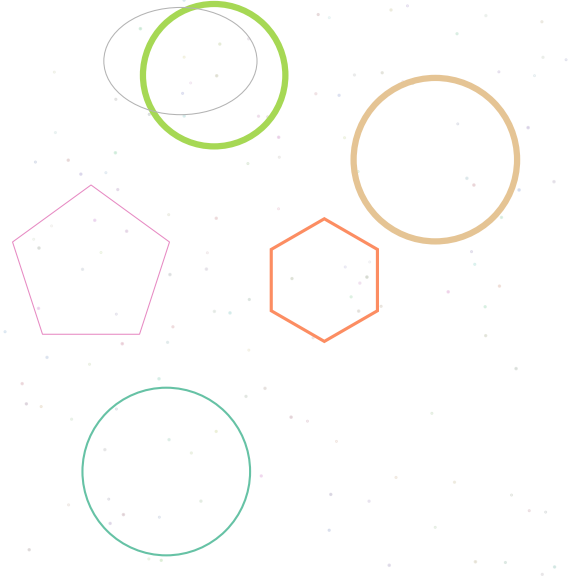[{"shape": "circle", "thickness": 1, "radius": 0.73, "center": [0.288, 0.183]}, {"shape": "hexagon", "thickness": 1.5, "radius": 0.53, "center": [0.562, 0.514]}, {"shape": "pentagon", "thickness": 0.5, "radius": 0.71, "center": [0.158, 0.536]}, {"shape": "circle", "thickness": 3, "radius": 0.62, "center": [0.371, 0.869]}, {"shape": "circle", "thickness": 3, "radius": 0.71, "center": [0.754, 0.723]}, {"shape": "oval", "thickness": 0.5, "radius": 0.66, "center": [0.312, 0.893]}]